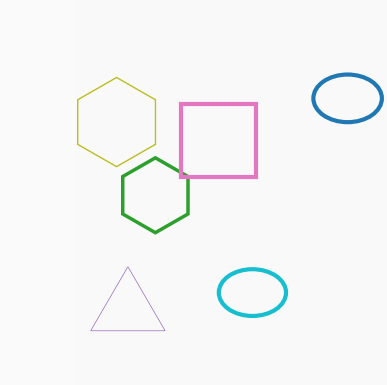[{"shape": "oval", "thickness": 3, "radius": 0.44, "center": [0.897, 0.745]}, {"shape": "hexagon", "thickness": 2.5, "radius": 0.49, "center": [0.401, 0.493]}, {"shape": "triangle", "thickness": 0.5, "radius": 0.55, "center": [0.33, 0.196]}, {"shape": "square", "thickness": 3, "radius": 0.48, "center": [0.564, 0.635]}, {"shape": "hexagon", "thickness": 1, "radius": 0.58, "center": [0.301, 0.683]}, {"shape": "oval", "thickness": 3, "radius": 0.43, "center": [0.651, 0.24]}]